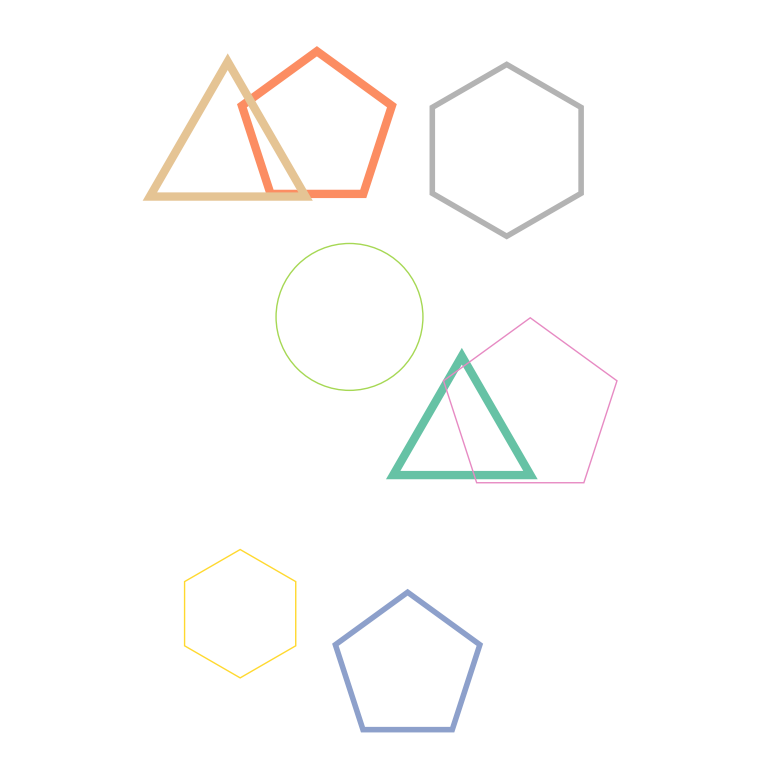[{"shape": "triangle", "thickness": 3, "radius": 0.51, "center": [0.6, 0.434]}, {"shape": "pentagon", "thickness": 3, "radius": 0.51, "center": [0.412, 0.831]}, {"shape": "pentagon", "thickness": 2, "radius": 0.49, "center": [0.529, 0.132]}, {"shape": "pentagon", "thickness": 0.5, "radius": 0.59, "center": [0.689, 0.469]}, {"shape": "circle", "thickness": 0.5, "radius": 0.48, "center": [0.454, 0.588]}, {"shape": "hexagon", "thickness": 0.5, "radius": 0.42, "center": [0.312, 0.203]}, {"shape": "triangle", "thickness": 3, "radius": 0.58, "center": [0.296, 0.803]}, {"shape": "hexagon", "thickness": 2, "radius": 0.56, "center": [0.658, 0.805]}]